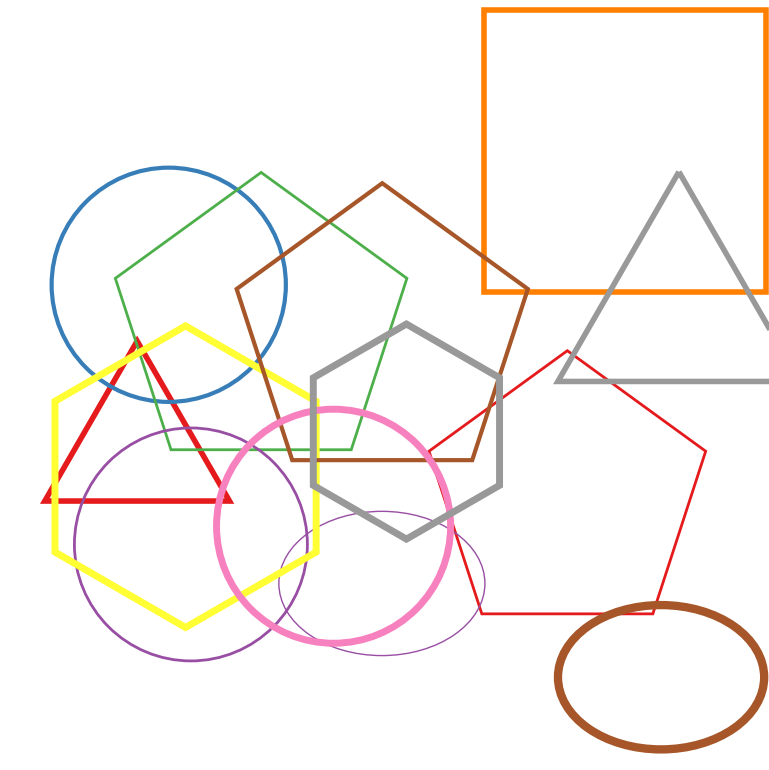[{"shape": "triangle", "thickness": 2, "radius": 0.69, "center": [0.178, 0.419]}, {"shape": "pentagon", "thickness": 1, "radius": 0.94, "center": [0.737, 0.356]}, {"shape": "circle", "thickness": 1.5, "radius": 0.76, "center": [0.219, 0.63]}, {"shape": "pentagon", "thickness": 1, "radius": 1.0, "center": [0.339, 0.577]}, {"shape": "circle", "thickness": 1, "radius": 0.76, "center": [0.248, 0.293]}, {"shape": "oval", "thickness": 0.5, "radius": 0.67, "center": [0.496, 0.242]}, {"shape": "square", "thickness": 2, "radius": 0.92, "center": [0.812, 0.804]}, {"shape": "hexagon", "thickness": 2.5, "radius": 0.98, "center": [0.241, 0.381]}, {"shape": "pentagon", "thickness": 1.5, "radius": 0.99, "center": [0.496, 0.563]}, {"shape": "oval", "thickness": 3, "radius": 0.67, "center": [0.859, 0.12]}, {"shape": "circle", "thickness": 2.5, "radius": 0.76, "center": [0.433, 0.317]}, {"shape": "hexagon", "thickness": 2.5, "radius": 0.7, "center": [0.528, 0.44]}, {"shape": "triangle", "thickness": 2, "radius": 0.91, "center": [0.882, 0.595]}]